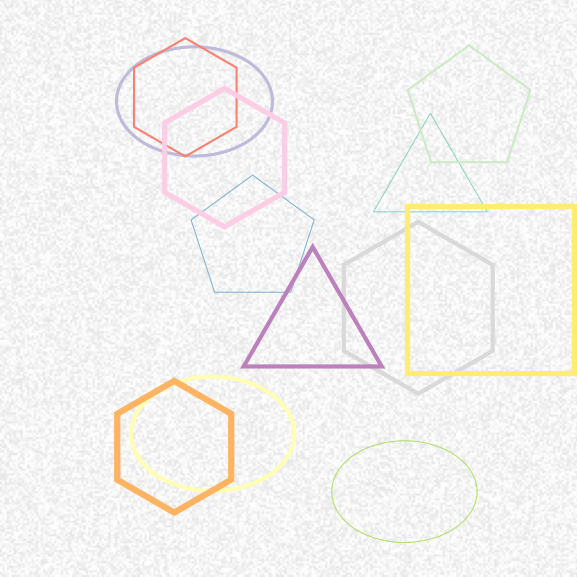[{"shape": "triangle", "thickness": 0.5, "radius": 0.57, "center": [0.745, 0.689]}, {"shape": "oval", "thickness": 2, "radius": 0.71, "center": [0.368, 0.248]}, {"shape": "oval", "thickness": 1.5, "radius": 0.68, "center": [0.337, 0.824]}, {"shape": "hexagon", "thickness": 1, "radius": 0.51, "center": [0.321, 0.831]}, {"shape": "pentagon", "thickness": 0.5, "radius": 0.56, "center": [0.437, 0.584]}, {"shape": "hexagon", "thickness": 3, "radius": 0.57, "center": [0.302, 0.226]}, {"shape": "oval", "thickness": 0.5, "radius": 0.63, "center": [0.7, 0.148]}, {"shape": "hexagon", "thickness": 2.5, "radius": 0.6, "center": [0.389, 0.726]}, {"shape": "hexagon", "thickness": 2, "radius": 0.74, "center": [0.724, 0.466]}, {"shape": "triangle", "thickness": 2, "radius": 0.69, "center": [0.541, 0.434]}, {"shape": "pentagon", "thickness": 1, "radius": 0.56, "center": [0.812, 0.809]}, {"shape": "square", "thickness": 2.5, "radius": 0.72, "center": [0.85, 0.498]}]